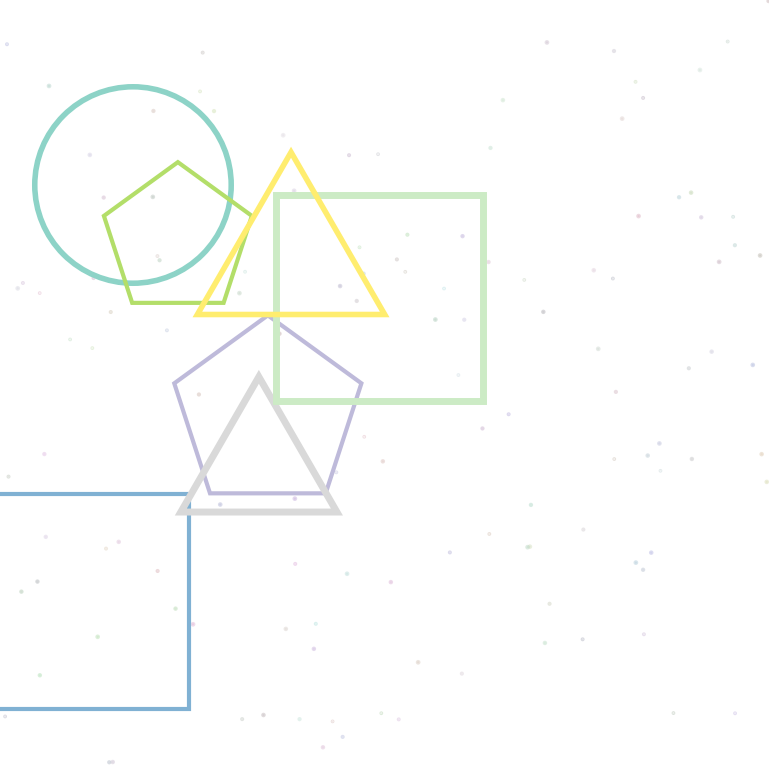[{"shape": "circle", "thickness": 2, "radius": 0.64, "center": [0.173, 0.76]}, {"shape": "pentagon", "thickness": 1.5, "radius": 0.64, "center": [0.348, 0.463]}, {"shape": "square", "thickness": 1.5, "radius": 0.7, "center": [0.106, 0.219]}, {"shape": "pentagon", "thickness": 1.5, "radius": 0.51, "center": [0.231, 0.688]}, {"shape": "triangle", "thickness": 2.5, "radius": 0.59, "center": [0.336, 0.394]}, {"shape": "square", "thickness": 2.5, "radius": 0.67, "center": [0.493, 0.613]}, {"shape": "triangle", "thickness": 2, "radius": 0.7, "center": [0.378, 0.662]}]